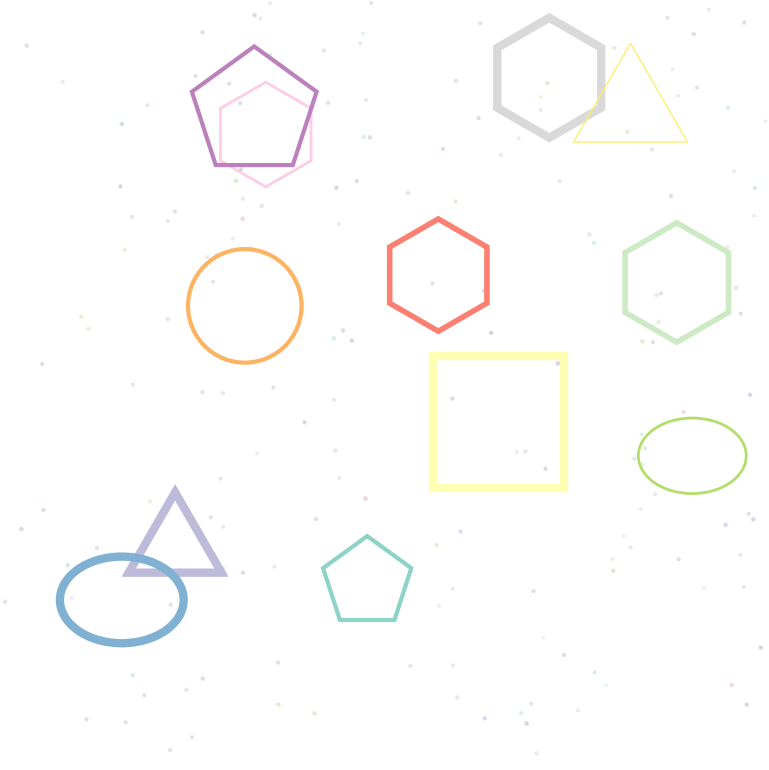[{"shape": "pentagon", "thickness": 1.5, "radius": 0.3, "center": [0.477, 0.244]}, {"shape": "square", "thickness": 3, "radius": 0.43, "center": [0.648, 0.452]}, {"shape": "triangle", "thickness": 3, "radius": 0.35, "center": [0.227, 0.291]}, {"shape": "hexagon", "thickness": 2, "radius": 0.36, "center": [0.569, 0.643]}, {"shape": "oval", "thickness": 3, "radius": 0.4, "center": [0.158, 0.221]}, {"shape": "circle", "thickness": 1.5, "radius": 0.37, "center": [0.318, 0.603]}, {"shape": "oval", "thickness": 1, "radius": 0.35, "center": [0.899, 0.408]}, {"shape": "hexagon", "thickness": 1, "radius": 0.34, "center": [0.345, 0.825]}, {"shape": "hexagon", "thickness": 3, "radius": 0.39, "center": [0.713, 0.899]}, {"shape": "pentagon", "thickness": 1.5, "radius": 0.43, "center": [0.33, 0.855]}, {"shape": "hexagon", "thickness": 2, "radius": 0.39, "center": [0.879, 0.633]}, {"shape": "triangle", "thickness": 0.5, "radius": 0.43, "center": [0.819, 0.858]}]